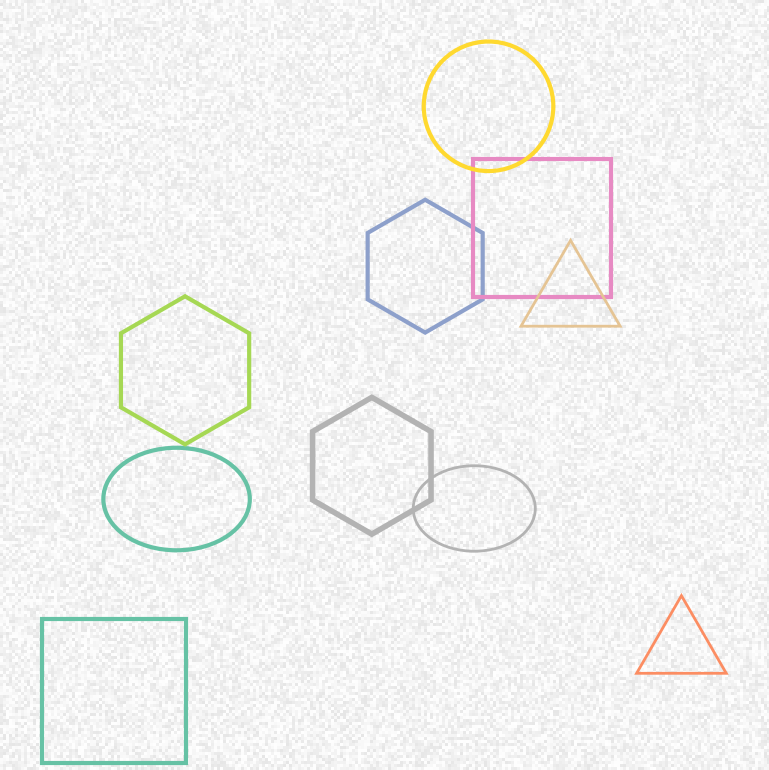[{"shape": "oval", "thickness": 1.5, "radius": 0.48, "center": [0.229, 0.352]}, {"shape": "square", "thickness": 1.5, "radius": 0.47, "center": [0.148, 0.102]}, {"shape": "triangle", "thickness": 1, "radius": 0.34, "center": [0.885, 0.159]}, {"shape": "hexagon", "thickness": 1.5, "radius": 0.43, "center": [0.552, 0.654]}, {"shape": "square", "thickness": 1.5, "radius": 0.45, "center": [0.704, 0.704]}, {"shape": "hexagon", "thickness": 1.5, "radius": 0.48, "center": [0.24, 0.519]}, {"shape": "circle", "thickness": 1.5, "radius": 0.42, "center": [0.634, 0.862]}, {"shape": "triangle", "thickness": 1, "radius": 0.37, "center": [0.741, 0.614]}, {"shape": "hexagon", "thickness": 2, "radius": 0.44, "center": [0.483, 0.395]}, {"shape": "oval", "thickness": 1, "radius": 0.4, "center": [0.616, 0.34]}]